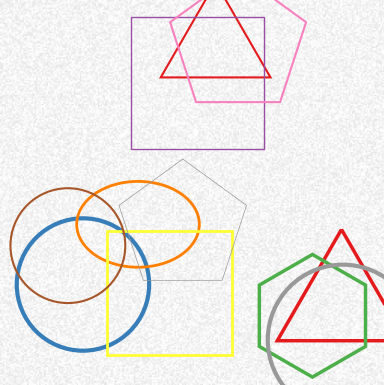[{"shape": "triangle", "thickness": 2.5, "radius": 0.96, "center": [0.887, 0.211]}, {"shape": "triangle", "thickness": 1.5, "radius": 0.82, "center": [0.56, 0.881]}, {"shape": "circle", "thickness": 3, "radius": 0.86, "center": [0.215, 0.261]}, {"shape": "hexagon", "thickness": 2.5, "radius": 0.8, "center": [0.811, 0.18]}, {"shape": "square", "thickness": 1, "radius": 0.86, "center": [0.512, 0.784]}, {"shape": "oval", "thickness": 2, "radius": 0.8, "center": [0.358, 0.417]}, {"shape": "square", "thickness": 2, "radius": 0.81, "center": [0.44, 0.24]}, {"shape": "circle", "thickness": 1.5, "radius": 0.75, "center": [0.176, 0.362]}, {"shape": "pentagon", "thickness": 1.5, "radius": 0.93, "center": [0.618, 0.885]}, {"shape": "circle", "thickness": 3, "radius": 0.98, "center": [0.891, 0.117]}, {"shape": "pentagon", "thickness": 0.5, "radius": 0.87, "center": [0.475, 0.413]}]